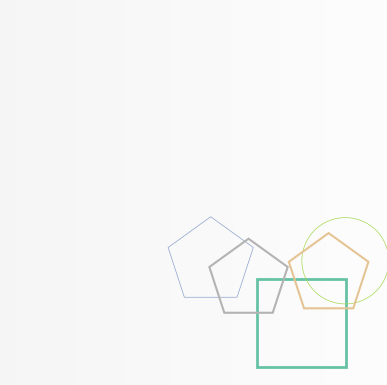[{"shape": "square", "thickness": 2, "radius": 0.57, "center": [0.778, 0.161]}, {"shape": "pentagon", "thickness": 0.5, "radius": 0.58, "center": [0.544, 0.321]}, {"shape": "circle", "thickness": 0.5, "radius": 0.56, "center": [0.891, 0.323]}, {"shape": "pentagon", "thickness": 1.5, "radius": 0.54, "center": [0.848, 0.287]}, {"shape": "pentagon", "thickness": 1.5, "radius": 0.53, "center": [0.641, 0.274]}]